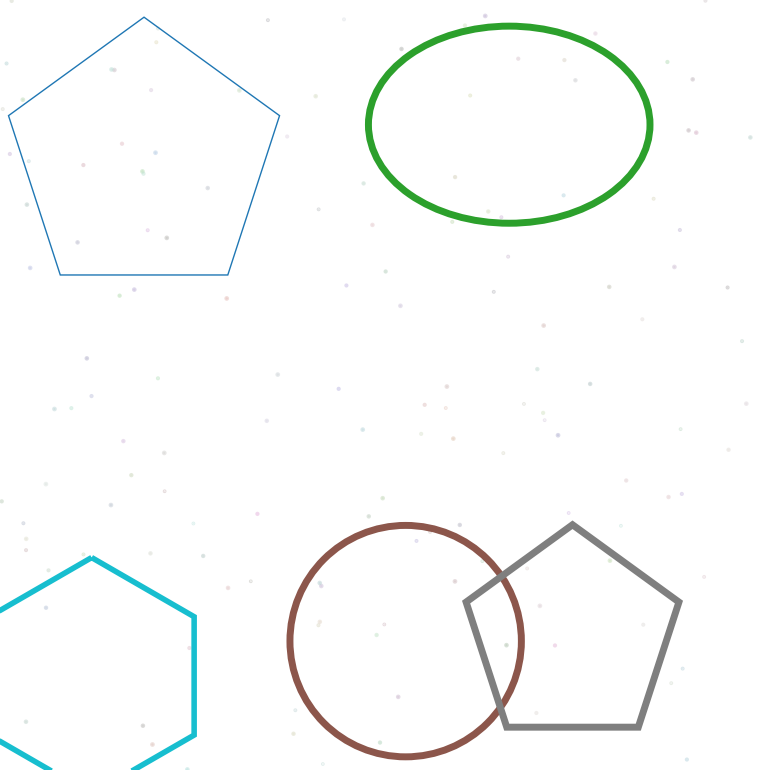[{"shape": "pentagon", "thickness": 0.5, "radius": 0.93, "center": [0.187, 0.793]}, {"shape": "oval", "thickness": 2.5, "radius": 0.91, "center": [0.661, 0.838]}, {"shape": "circle", "thickness": 2.5, "radius": 0.75, "center": [0.527, 0.167]}, {"shape": "pentagon", "thickness": 2.5, "radius": 0.73, "center": [0.744, 0.173]}, {"shape": "hexagon", "thickness": 2, "radius": 0.77, "center": [0.119, 0.122]}]